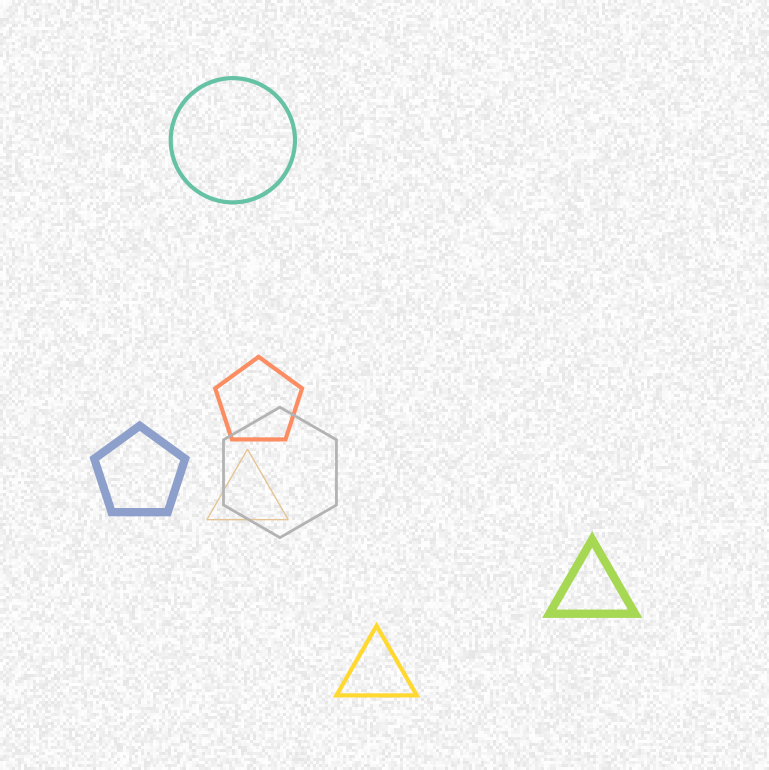[{"shape": "circle", "thickness": 1.5, "radius": 0.4, "center": [0.302, 0.818]}, {"shape": "pentagon", "thickness": 1.5, "radius": 0.3, "center": [0.336, 0.477]}, {"shape": "pentagon", "thickness": 3, "radius": 0.31, "center": [0.181, 0.385]}, {"shape": "triangle", "thickness": 3, "radius": 0.32, "center": [0.769, 0.235]}, {"shape": "triangle", "thickness": 1.5, "radius": 0.3, "center": [0.489, 0.127]}, {"shape": "triangle", "thickness": 0.5, "radius": 0.3, "center": [0.321, 0.356]}, {"shape": "hexagon", "thickness": 1, "radius": 0.42, "center": [0.364, 0.386]}]